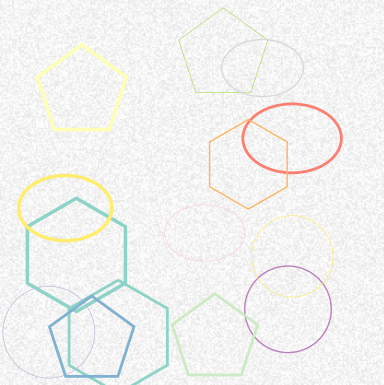[{"shape": "hexagon", "thickness": 2, "radius": 0.74, "center": [0.307, 0.125]}, {"shape": "hexagon", "thickness": 2.5, "radius": 0.74, "center": [0.198, 0.338]}, {"shape": "pentagon", "thickness": 2.5, "radius": 0.61, "center": [0.213, 0.762]}, {"shape": "circle", "thickness": 0.5, "radius": 0.6, "center": [0.127, 0.137]}, {"shape": "oval", "thickness": 2, "radius": 0.64, "center": [0.759, 0.641]}, {"shape": "pentagon", "thickness": 2, "radius": 0.58, "center": [0.238, 0.116]}, {"shape": "hexagon", "thickness": 1, "radius": 0.58, "center": [0.645, 0.573]}, {"shape": "pentagon", "thickness": 0.5, "radius": 0.61, "center": [0.58, 0.858]}, {"shape": "oval", "thickness": 0.5, "radius": 0.52, "center": [0.532, 0.395]}, {"shape": "oval", "thickness": 1, "radius": 0.53, "center": [0.682, 0.823]}, {"shape": "circle", "thickness": 1, "radius": 0.56, "center": [0.748, 0.197]}, {"shape": "pentagon", "thickness": 2, "radius": 0.58, "center": [0.558, 0.12]}, {"shape": "circle", "thickness": 0.5, "radius": 0.53, "center": [0.759, 0.334]}, {"shape": "oval", "thickness": 2.5, "radius": 0.61, "center": [0.17, 0.46]}]